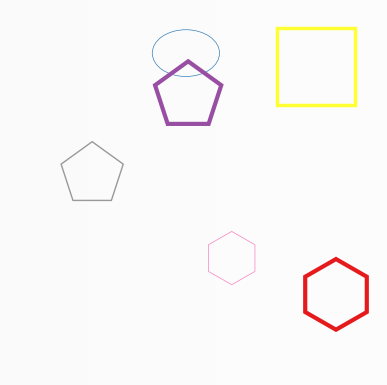[{"shape": "hexagon", "thickness": 3, "radius": 0.46, "center": [0.867, 0.235]}, {"shape": "oval", "thickness": 0.5, "radius": 0.43, "center": [0.48, 0.862]}, {"shape": "pentagon", "thickness": 3, "radius": 0.45, "center": [0.486, 0.751]}, {"shape": "square", "thickness": 2.5, "radius": 0.5, "center": [0.816, 0.827]}, {"shape": "hexagon", "thickness": 0.5, "radius": 0.35, "center": [0.598, 0.33]}, {"shape": "pentagon", "thickness": 1, "radius": 0.42, "center": [0.238, 0.548]}]